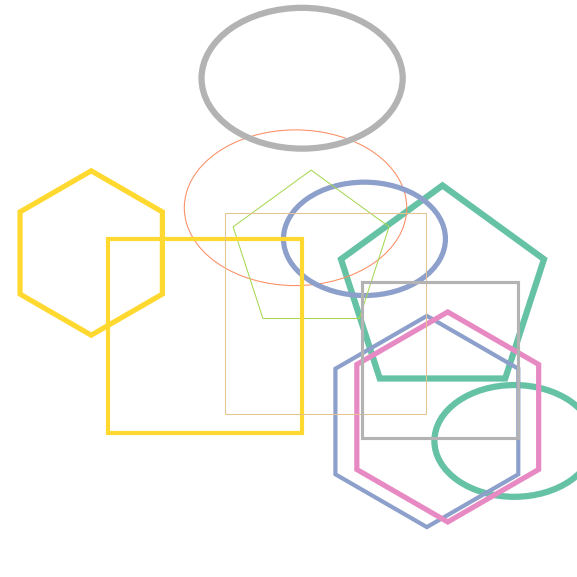[{"shape": "pentagon", "thickness": 3, "radius": 0.92, "center": [0.766, 0.493]}, {"shape": "oval", "thickness": 3, "radius": 0.69, "center": [0.89, 0.236]}, {"shape": "oval", "thickness": 0.5, "radius": 0.96, "center": [0.512, 0.639]}, {"shape": "oval", "thickness": 2.5, "radius": 0.7, "center": [0.631, 0.586]}, {"shape": "hexagon", "thickness": 2, "radius": 0.91, "center": [0.739, 0.269]}, {"shape": "hexagon", "thickness": 2.5, "radius": 0.91, "center": [0.775, 0.277]}, {"shape": "pentagon", "thickness": 0.5, "radius": 0.71, "center": [0.539, 0.563]}, {"shape": "square", "thickness": 2, "radius": 0.84, "center": [0.355, 0.417]}, {"shape": "hexagon", "thickness": 2.5, "radius": 0.71, "center": [0.158, 0.561]}, {"shape": "square", "thickness": 0.5, "radius": 0.87, "center": [0.563, 0.456]}, {"shape": "square", "thickness": 1.5, "radius": 0.67, "center": [0.762, 0.376]}, {"shape": "oval", "thickness": 3, "radius": 0.87, "center": [0.523, 0.864]}]